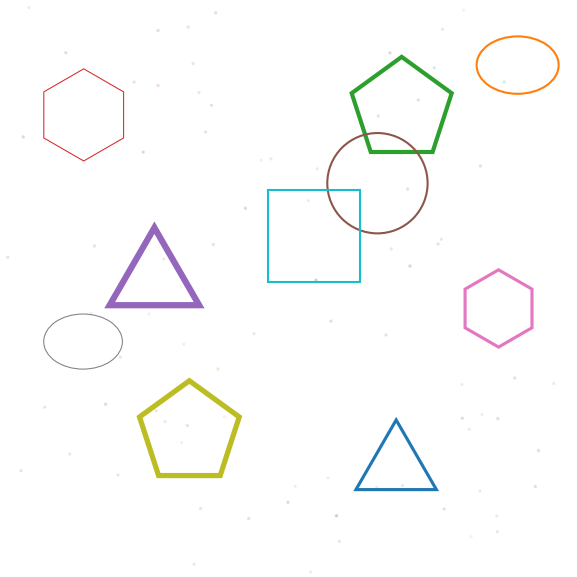[{"shape": "triangle", "thickness": 1.5, "radius": 0.4, "center": [0.686, 0.192]}, {"shape": "oval", "thickness": 1, "radius": 0.36, "center": [0.896, 0.886]}, {"shape": "pentagon", "thickness": 2, "radius": 0.46, "center": [0.696, 0.81]}, {"shape": "hexagon", "thickness": 0.5, "radius": 0.4, "center": [0.145, 0.8]}, {"shape": "triangle", "thickness": 3, "radius": 0.45, "center": [0.267, 0.515]}, {"shape": "circle", "thickness": 1, "radius": 0.43, "center": [0.654, 0.682]}, {"shape": "hexagon", "thickness": 1.5, "radius": 0.33, "center": [0.863, 0.465]}, {"shape": "oval", "thickness": 0.5, "radius": 0.34, "center": [0.144, 0.408]}, {"shape": "pentagon", "thickness": 2.5, "radius": 0.45, "center": [0.328, 0.249]}, {"shape": "square", "thickness": 1, "radius": 0.4, "center": [0.544, 0.59]}]